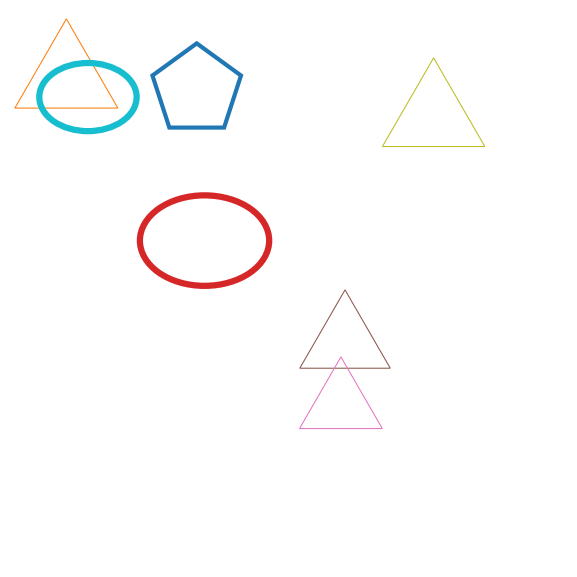[{"shape": "pentagon", "thickness": 2, "radius": 0.4, "center": [0.341, 0.843]}, {"shape": "triangle", "thickness": 0.5, "radius": 0.51, "center": [0.115, 0.863]}, {"shape": "oval", "thickness": 3, "radius": 0.56, "center": [0.354, 0.583]}, {"shape": "triangle", "thickness": 0.5, "radius": 0.45, "center": [0.597, 0.407]}, {"shape": "triangle", "thickness": 0.5, "radius": 0.41, "center": [0.59, 0.298]}, {"shape": "triangle", "thickness": 0.5, "radius": 0.51, "center": [0.751, 0.797]}, {"shape": "oval", "thickness": 3, "radius": 0.42, "center": [0.152, 0.831]}]